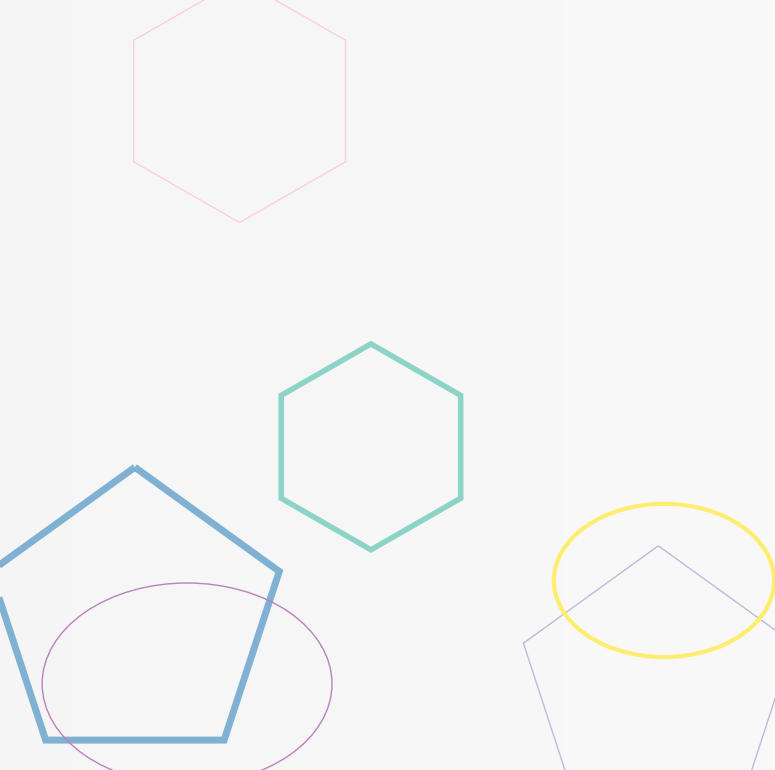[{"shape": "hexagon", "thickness": 2, "radius": 0.67, "center": [0.479, 0.42]}, {"shape": "pentagon", "thickness": 0.5, "radius": 0.92, "center": [0.849, 0.108]}, {"shape": "pentagon", "thickness": 2.5, "radius": 0.98, "center": [0.174, 0.197]}, {"shape": "hexagon", "thickness": 0.5, "radius": 0.79, "center": [0.309, 0.869]}, {"shape": "oval", "thickness": 0.5, "radius": 0.94, "center": [0.241, 0.112]}, {"shape": "oval", "thickness": 1.5, "radius": 0.71, "center": [0.857, 0.246]}]